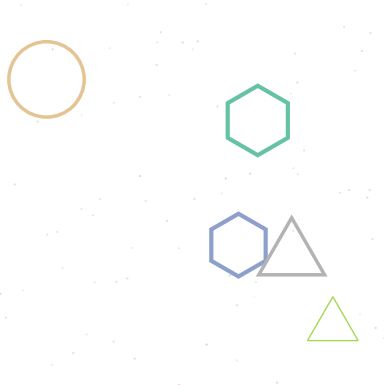[{"shape": "hexagon", "thickness": 3, "radius": 0.45, "center": [0.67, 0.687]}, {"shape": "hexagon", "thickness": 3, "radius": 0.41, "center": [0.619, 0.363]}, {"shape": "triangle", "thickness": 1, "radius": 0.38, "center": [0.864, 0.153]}, {"shape": "circle", "thickness": 2.5, "radius": 0.49, "center": [0.121, 0.794]}, {"shape": "triangle", "thickness": 2.5, "radius": 0.49, "center": [0.758, 0.336]}]